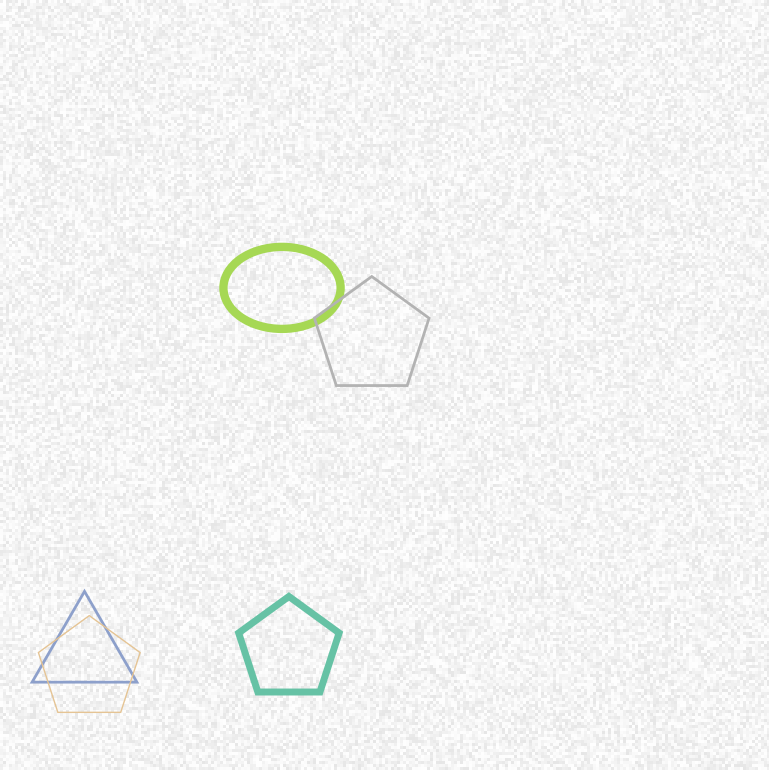[{"shape": "pentagon", "thickness": 2.5, "radius": 0.34, "center": [0.375, 0.157]}, {"shape": "triangle", "thickness": 1, "radius": 0.39, "center": [0.11, 0.153]}, {"shape": "oval", "thickness": 3, "radius": 0.38, "center": [0.366, 0.626]}, {"shape": "pentagon", "thickness": 0.5, "radius": 0.35, "center": [0.116, 0.131]}, {"shape": "pentagon", "thickness": 1, "radius": 0.39, "center": [0.483, 0.563]}]